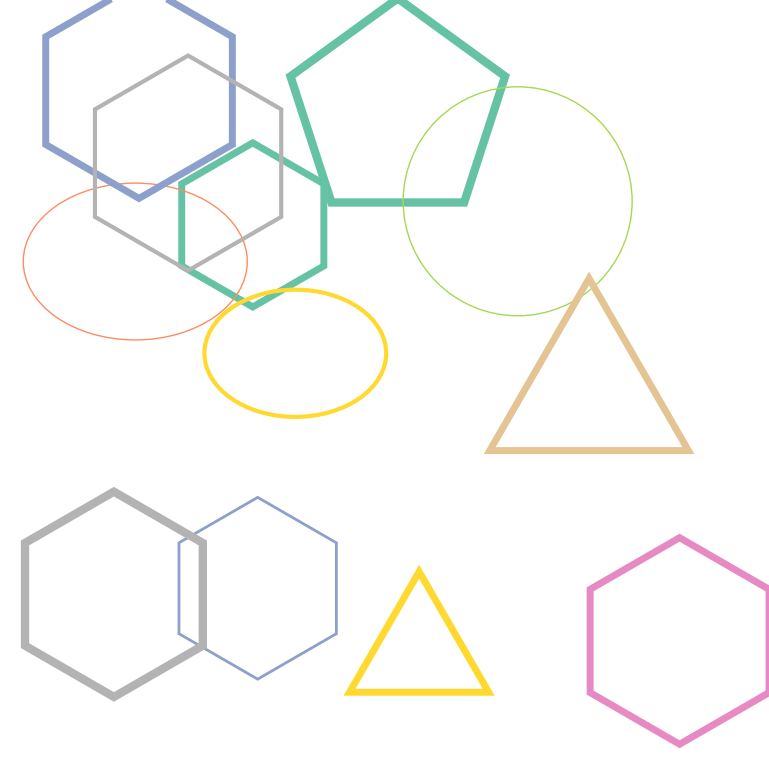[{"shape": "hexagon", "thickness": 2.5, "radius": 0.53, "center": [0.328, 0.708]}, {"shape": "pentagon", "thickness": 3, "radius": 0.73, "center": [0.517, 0.856]}, {"shape": "oval", "thickness": 0.5, "radius": 0.73, "center": [0.176, 0.66]}, {"shape": "hexagon", "thickness": 2.5, "radius": 0.7, "center": [0.181, 0.882]}, {"shape": "hexagon", "thickness": 1, "radius": 0.59, "center": [0.335, 0.236]}, {"shape": "hexagon", "thickness": 2.5, "radius": 0.67, "center": [0.883, 0.168]}, {"shape": "circle", "thickness": 0.5, "radius": 0.74, "center": [0.672, 0.739]}, {"shape": "oval", "thickness": 1.5, "radius": 0.59, "center": [0.384, 0.541]}, {"shape": "triangle", "thickness": 2.5, "radius": 0.52, "center": [0.544, 0.153]}, {"shape": "triangle", "thickness": 2.5, "radius": 0.74, "center": [0.765, 0.489]}, {"shape": "hexagon", "thickness": 1.5, "radius": 0.7, "center": [0.244, 0.788]}, {"shape": "hexagon", "thickness": 3, "radius": 0.67, "center": [0.148, 0.228]}]